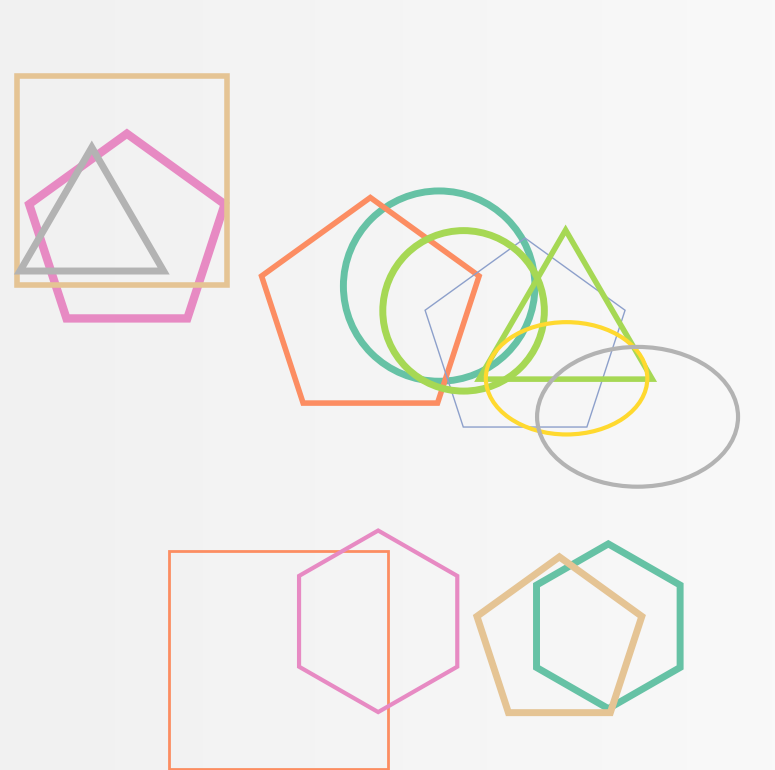[{"shape": "hexagon", "thickness": 2.5, "radius": 0.53, "center": [0.785, 0.187]}, {"shape": "circle", "thickness": 2.5, "radius": 0.62, "center": [0.567, 0.628]}, {"shape": "pentagon", "thickness": 2, "radius": 0.74, "center": [0.478, 0.596]}, {"shape": "square", "thickness": 1, "radius": 0.71, "center": [0.359, 0.143]}, {"shape": "pentagon", "thickness": 0.5, "radius": 0.68, "center": [0.678, 0.555]}, {"shape": "pentagon", "thickness": 3, "radius": 0.66, "center": [0.164, 0.694]}, {"shape": "hexagon", "thickness": 1.5, "radius": 0.59, "center": [0.488, 0.193]}, {"shape": "triangle", "thickness": 2, "radius": 0.65, "center": [0.73, 0.572]}, {"shape": "circle", "thickness": 2.5, "radius": 0.52, "center": [0.598, 0.596]}, {"shape": "oval", "thickness": 1.5, "radius": 0.52, "center": [0.731, 0.509]}, {"shape": "square", "thickness": 2, "radius": 0.68, "center": [0.157, 0.766]}, {"shape": "pentagon", "thickness": 2.5, "radius": 0.56, "center": [0.722, 0.165]}, {"shape": "oval", "thickness": 1.5, "radius": 0.65, "center": [0.823, 0.459]}, {"shape": "triangle", "thickness": 2.5, "radius": 0.54, "center": [0.118, 0.702]}]